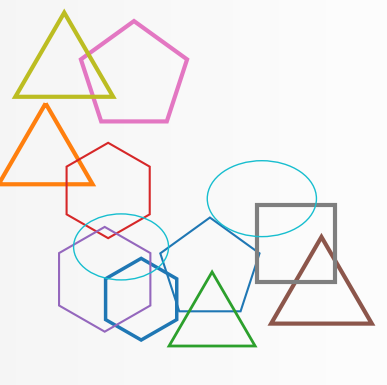[{"shape": "pentagon", "thickness": 1.5, "radius": 0.67, "center": [0.542, 0.3]}, {"shape": "hexagon", "thickness": 2.5, "radius": 0.53, "center": [0.364, 0.223]}, {"shape": "triangle", "thickness": 3, "radius": 0.7, "center": [0.118, 0.591]}, {"shape": "triangle", "thickness": 2, "radius": 0.64, "center": [0.547, 0.165]}, {"shape": "hexagon", "thickness": 1.5, "radius": 0.62, "center": [0.279, 0.505]}, {"shape": "hexagon", "thickness": 1.5, "radius": 0.68, "center": [0.27, 0.275]}, {"shape": "triangle", "thickness": 3, "radius": 0.75, "center": [0.83, 0.234]}, {"shape": "pentagon", "thickness": 3, "radius": 0.72, "center": [0.346, 0.801]}, {"shape": "square", "thickness": 3, "radius": 0.5, "center": [0.764, 0.367]}, {"shape": "triangle", "thickness": 3, "radius": 0.73, "center": [0.166, 0.821]}, {"shape": "oval", "thickness": 1, "radius": 0.7, "center": [0.676, 0.484]}, {"shape": "oval", "thickness": 1, "radius": 0.61, "center": [0.312, 0.359]}]